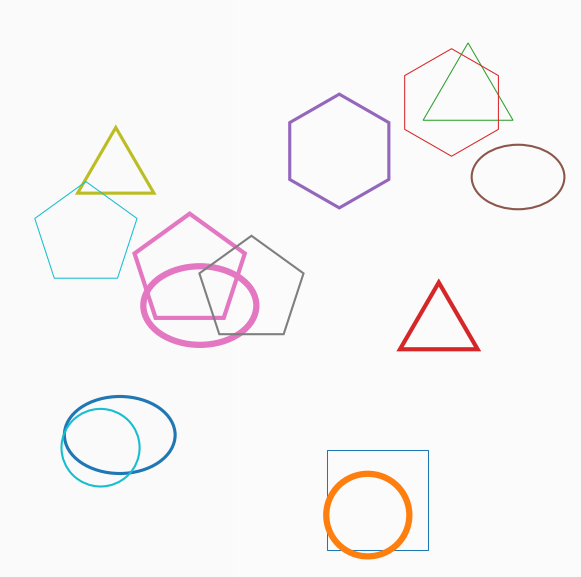[{"shape": "square", "thickness": 0.5, "radius": 0.43, "center": [0.649, 0.134]}, {"shape": "oval", "thickness": 1.5, "radius": 0.48, "center": [0.206, 0.246]}, {"shape": "circle", "thickness": 3, "radius": 0.36, "center": [0.633, 0.107]}, {"shape": "triangle", "thickness": 0.5, "radius": 0.45, "center": [0.805, 0.836]}, {"shape": "triangle", "thickness": 2, "radius": 0.39, "center": [0.755, 0.433]}, {"shape": "hexagon", "thickness": 0.5, "radius": 0.47, "center": [0.777, 0.822]}, {"shape": "hexagon", "thickness": 1.5, "radius": 0.49, "center": [0.584, 0.738]}, {"shape": "oval", "thickness": 1, "radius": 0.4, "center": [0.891, 0.693]}, {"shape": "oval", "thickness": 3, "radius": 0.49, "center": [0.344, 0.47]}, {"shape": "pentagon", "thickness": 2, "radius": 0.5, "center": [0.326, 0.529]}, {"shape": "pentagon", "thickness": 1, "radius": 0.47, "center": [0.433, 0.497]}, {"shape": "triangle", "thickness": 1.5, "radius": 0.38, "center": [0.199, 0.703]}, {"shape": "circle", "thickness": 1, "radius": 0.34, "center": [0.173, 0.224]}, {"shape": "pentagon", "thickness": 0.5, "radius": 0.46, "center": [0.148, 0.592]}]